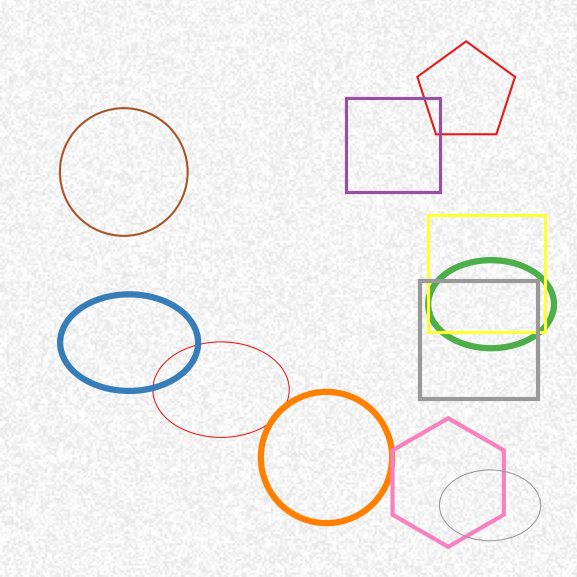[{"shape": "oval", "thickness": 0.5, "radius": 0.59, "center": [0.383, 0.324]}, {"shape": "pentagon", "thickness": 1, "radius": 0.44, "center": [0.807, 0.839]}, {"shape": "oval", "thickness": 3, "radius": 0.6, "center": [0.224, 0.406]}, {"shape": "oval", "thickness": 3, "radius": 0.54, "center": [0.85, 0.472]}, {"shape": "square", "thickness": 1.5, "radius": 0.41, "center": [0.68, 0.748]}, {"shape": "circle", "thickness": 3, "radius": 0.57, "center": [0.565, 0.207]}, {"shape": "square", "thickness": 1.5, "radius": 0.51, "center": [0.843, 0.526]}, {"shape": "circle", "thickness": 1, "radius": 0.55, "center": [0.214, 0.701]}, {"shape": "hexagon", "thickness": 2, "radius": 0.56, "center": [0.776, 0.164]}, {"shape": "square", "thickness": 2, "radius": 0.51, "center": [0.829, 0.41]}, {"shape": "oval", "thickness": 0.5, "radius": 0.44, "center": [0.849, 0.124]}]